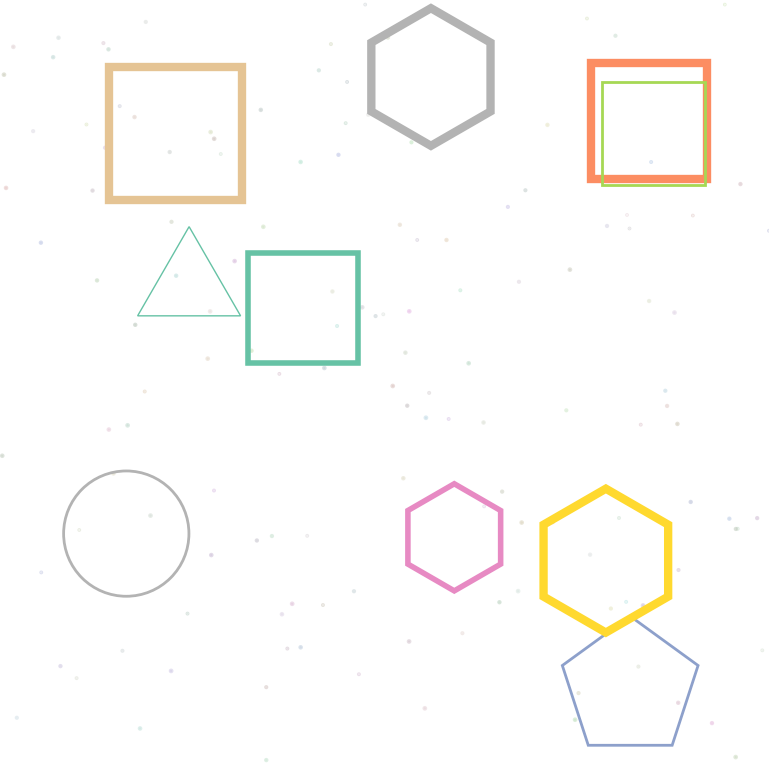[{"shape": "triangle", "thickness": 0.5, "radius": 0.39, "center": [0.246, 0.628]}, {"shape": "square", "thickness": 2, "radius": 0.36, "center": [0.394, 0.6]}, {"shape": "square", "thickness": 3, "radius": 0.38, "center": [0.843, 0.843]}, {"shape": "pentagon", "thickness": 1, "radius": 0.46, "center": [0.818, 0.107]}, {"shape": "hexagon", "thickness": 2, "radius": 0.35, "center": [0.59, 0.302]}, {"shape": "square", "thickness": 1, "radius": 0.33, "center": [0.848, 0.827]}, {"shape": "hexagon", "thickness": 3, "radius": 0.47, "center": [0.787, 0.272]}, {"shape": "square", "thickness": 3, "radius": 0.43, "center": [0.228, 0.826]}, {"shape": "hexagon", "thickness": 3, "radius": 0.45, "center": [0.56, 0.9]}, {"shape": "circle", "thickness": 1, "radius": 0.41, "center": [0.164, 0.307]}]